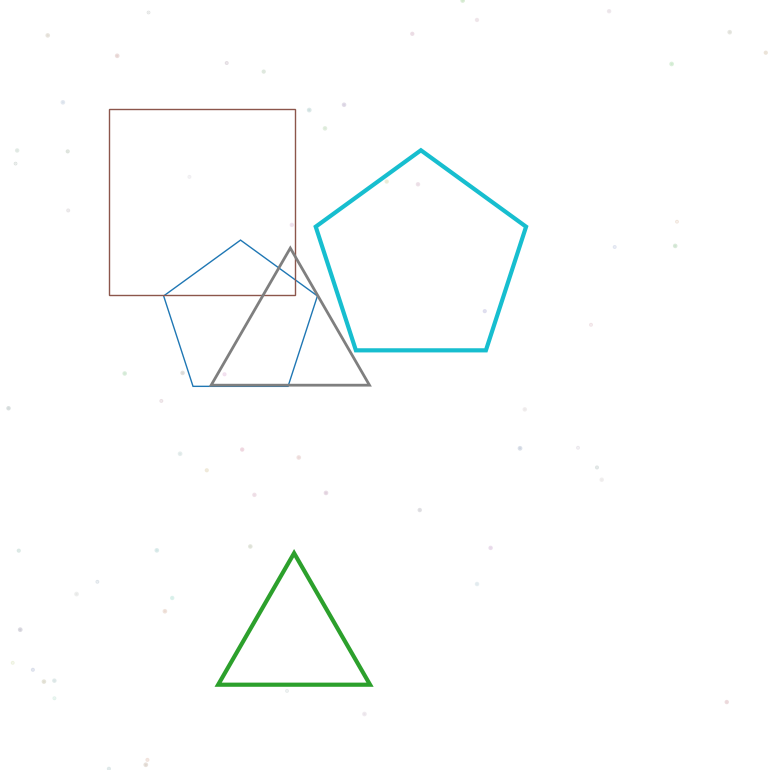[{"shape": "pentagon", "thickness": 0.5, "radius": 0.52, "center": [0.312, 0.583]}, {"shape": "triangle", "thickness": 1.5, "radius": 0.57, "center": [0.382, 0.168]}, {"shape": "square", "thickness": 0.5, "radius": 0.6, "center": [0.262, 0.737]}, {"shape": "triangle", "thickness": 1, "radius": 0.59, "center": [0.377, 0.559]}, {"shape": "pentagon", "thickness": 1.5, "radius": 0.72, "center": [0.547, 0.661]}]